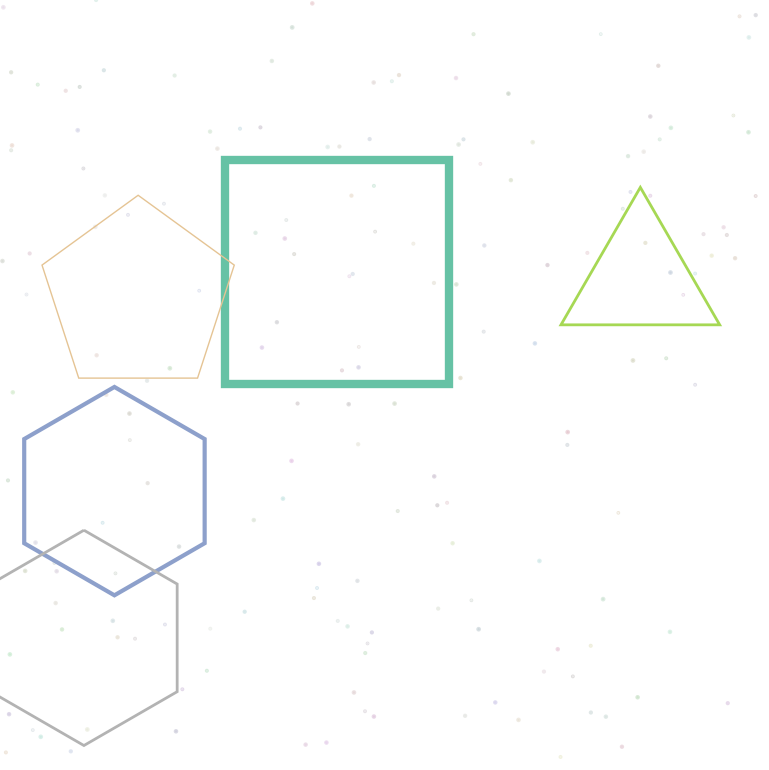[{"shape": "square", "thickness": 3, "radius": 0.73, "center": [0.437, 0.646]}, {"shape": "hexagon", "thickness": 1.5, "radius": 0.68, "center": [0.149, 0.362]}, {"shape": "triangle", "thickness": 1, "radius": 0.6, "center": [0.832, 0.638]}, {"shape": "pentagon", "thickness": 0.5, "radius": 0.66, "center": [0.179, 0.615]}, {"shape": "hexagon", "thickness": 1, "radius": 0.7, "center": [0.109, 0.172]}]